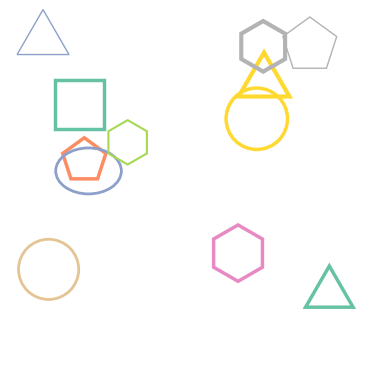[{"shape": "square", "thickness": 2.5, "radius": 0.32, "center": [0.207, 0.728]}, {"shape": "triangle", "thickness": 2.5, "radius": 0.36, "center": [0.855, 0.238]}, {"shape": "pentagon", "thickness": 2.5, "radius": 0.29, "center": [0.219, 0.583]}, {"shape": "triangle", "thickness": 1, "radius": 0.39, "center": [0.112, 0.897]}, {"shape": "oval", "thickness": 2, "radius": 0.43, "center": [0.23, 0.556]}, {"shape": "hexagon", "thickness": 2.5, "radius": 0.37, "center": [0.618, 0.343]}, {"shape": "hexagon", "thickness": 1.5, "radius": 0.29, "center": [0.332, 0.63]}, {"shape": "triangle", "thickness": 3, "radius": 0.38, "center": [0.686, 0.787]}, {"shape": "circle", "thickness": 2.5, "radius": 0.4, "center": [0.667, 0.692]}, {"shape": "circle", "thickness": 2, "radius": 0.39, "center": [0.126, 0.3]}, {"shape": "pentagon", "thickness": 1, "radius": 0.37, "center": [0.805, 0.882]}, {"shape": "hexagon", "thickness": 3, "radius": 0.33, "center": [0.684, 0.88]}]